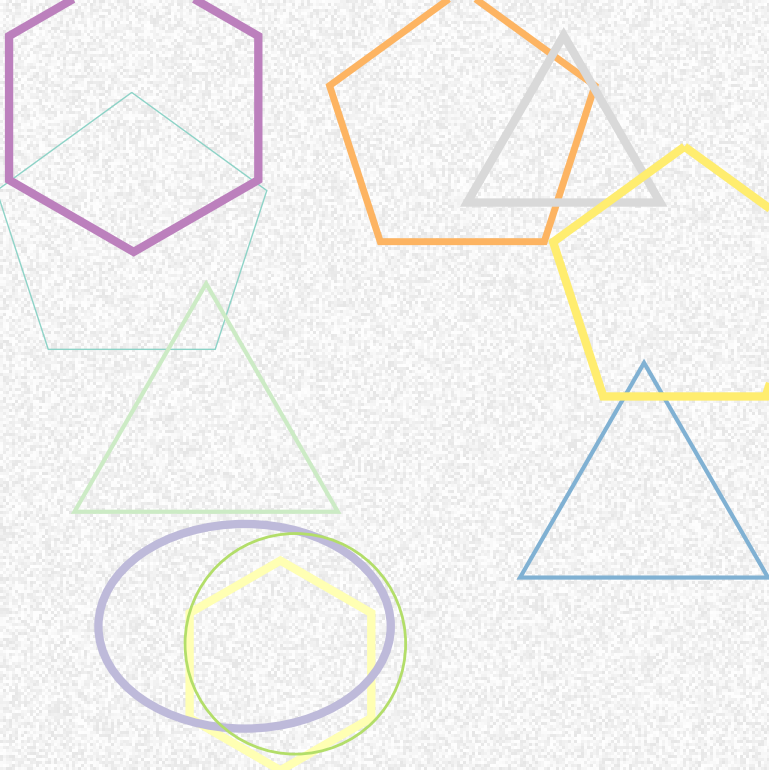[{"shape": "pentagon", "thickness": 0.5, "radius": 0.92, "center": [0.171, 0.696]}, {"shape": "hexagon", "thickness": 3, "radius": 0.68, "center": [0.364, 0.136]}, {"shape": "oval", "thickness": 3, "radius": 0.95, "center": [0.318, 0.187]}, {"shape": "triangle", "thickness": 1.5, "radius": 0.93, "center": [0.836, 0.343]}, {"shape": "pentagon", "thickness": 2.5, "radius": 0.91, "center": [0.6, 0.833]}, {"shape": "circle", "thickness": 1, "radius": 0.72, "center": [0.384, 0.164]}, {"shape": "triangle", "thickness": 3, "radius": 0.72, "center": [0.732, 0.809]}, {"shape": "hexagon", "thickness": 3, "radius": 0.93, "center": [0.174, 0.86]}, {"shape": "triangle", "thickness": 1.5, "radius": 0.99, "center": [0.268, 0.434]}, {"shape": "pentagon", "thickness": 3, "radius": 0.9, "center": [0.889, 0.63]}]